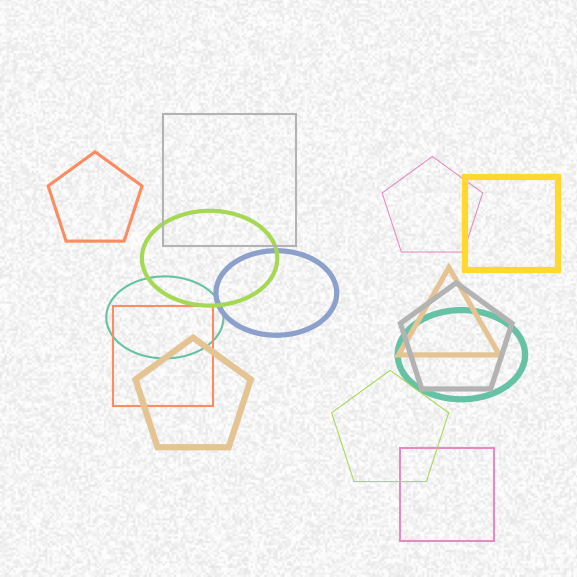[{"shape": "oval", "thickness": 1, "radius": 0.51, "center": [0.286, 0.45]}, {"shape": "oval", "thickness": 3, "radius": 0.55, "center": [0.799, 0.385]}, {"shape": "pentagon", "thickness": 1.5, "radius": 0.43, "center": [0.165, 0.651]}, {"shape": "square", "thickness": 1, "radius": 0.43, "center": [0.282, 0.383]}, {"shape": "oval", "thickness": 2.5, "radius": 0.52, "center": [0.479, 0.492]}, {"shape": "square", "thickness": 1, "radius": 0.4, "center": [0.774, 0.143]}, {"shape": "pentagon", "thickness": 0.5, "radius": 0.46, "center": [0.749, 0.637]}, {"shape": "pentagon", "thickness": 0.5, "radius": 0.53, "center": [0.676, 0.251]}, {"shape": "oval", "thickness": 2, "radius": 0.59, "center": [0.363, 0.552]}, {"shape": "square", "thickness": 3, "radius": 0.41, "center": [0.886, 0.612]}, {"shape": "pentagon", "thickness": 3, "radius": 0.52, "center": [0.334, 0.31]}, {"shape": "triangle", "thickness": 2.5, "radius": 0.5, "center": [0.777, 0.435]}, {"shape": "pentagon", "thickness": 2.5, "radius": 0.51, "center": [0.79, 0.408]}, {"shape": "square", "thickness": 1, "radius": 0.57, "center": [0.397, 0.688]}]